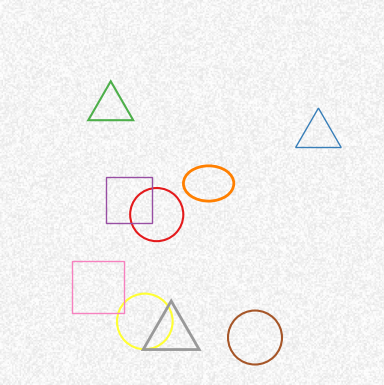[{"shape": "circle", "thickness": 1.5, "radius": 0.35, "center": [0.407, 0.443]}, {"shape": "triangle", "thickness": 1, "radius": 0.34, "center": [0.827, 0.651]}, {"shape": "triangle", "thickness": 1.5, "radius": 0.34, "center": [0.288, 0.721]}, {"shape": "square", "thickness": 1, "radius": 0.3, "center": [0.335, 0.481]}, {"shape": "oval", "thickness": 2, "radius": 0.33, "center": [0.542, 0.523]}, {"shape": "circle", "thickness": 1.5, "radius": 0.36, "center": [0.376, 0.165]}, {"shape": "circle", "thickness": 1.5, "radius": 0.35, "center": [0.662, 0.123]}, {"shape": "square", "thickness": 1, "radius": 0.34, "center": [0.254, 0.256]}, {"shape": "triangle", "thickness": 2, "radius": 0.42, "center": [0.445, 0.134]}]